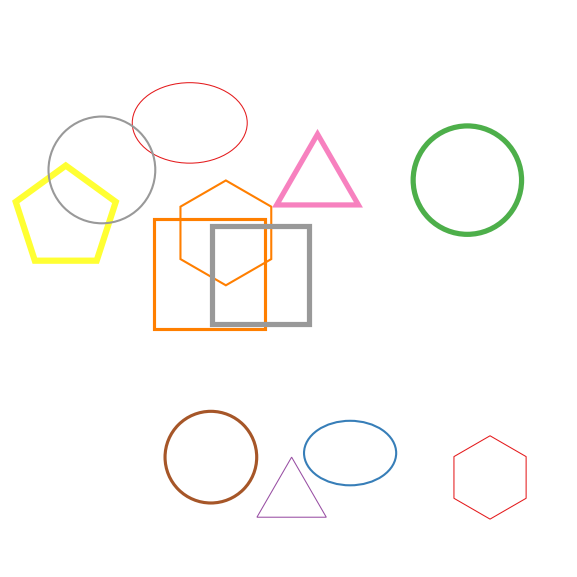[{"shape": "oval", "thickness": 0.5, "radius": 0.5, "center": [0.329, 0.786]}, {"shape": "hexagon", "thickness": 0.5, "radius": 0.36, "center": [0.849, 0.172]}, {"shape": "oval", "thickness": 1, "radius": 0.4, "center": [0.606, 0.215]}, {"shape": "circle", "thickness": 2.5, "radius": 0.47, "center": [0.809, 0.687]}, {"shape": "triangle", "thickness": 0.5, "radius": 0.35, "center": [0.505, 0.138]}, {"shape": "hexagon", "thickness": 1, "radius": 0.45, "center": [0.391, 0.596]}, {"shape": "square", "thickness": 1.5, "radius": 0.48, "center": [0.363, 0.525]}, {"shape": "pentagon", "thickness": 3, "radius": 0.46, "center": [0.114, 0.621]}, {"shape": "circle", "thickness": 1.5, "radius": 0.4, "center": [0.365, 0.208]}, {"shape": "triangle", "thickness": 2.5, "radius": 0.41, "center": [0.55, 0.685]}, {"shape": "square", "thickness": 2.5, "radius": 0.42, "center": [0.451, 0.523]}, {"shape": "circle", "thickness": 1, "radius": 0.46, "center": [0.176, 0.705]}]